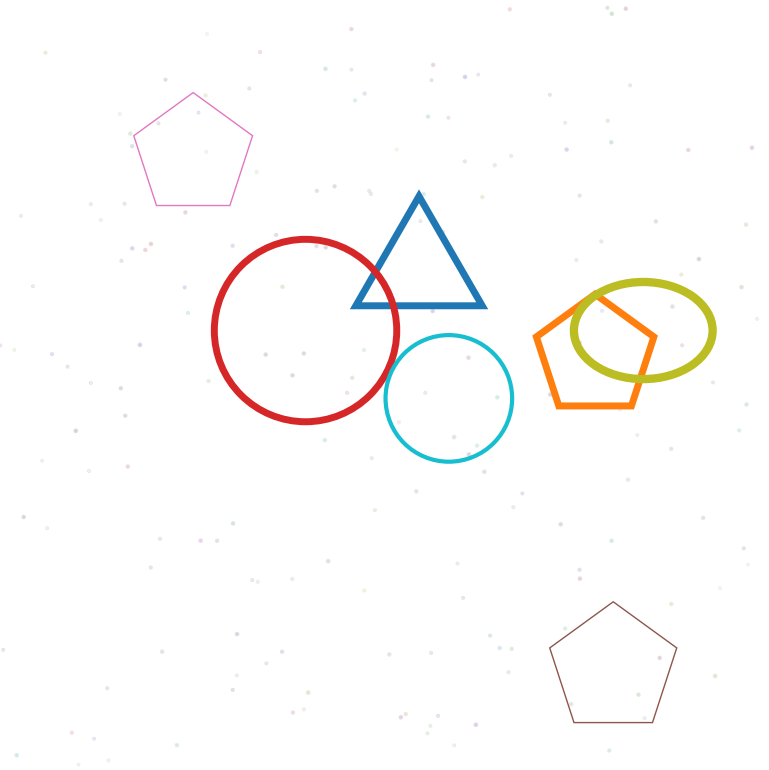[{"shape": "triangle", "thickness": 2.5, "radius": 0.47, "center": [0.544, 0.65]}, {"shape": "pentagon", "thickness": 2.5, "radius": 0.4, "center": [0.773, 0.538]}, {"shape": "circle", "thickness": 2.5, "radius": 0.59, "center": [0.397, 0.571]}, {"shape": "pentagon", "thickness": 0.5, "radius": 0.43, "center": [0.796, 0.132]}, {"shape": "pentagon", "thickness": 0.5, "radius": 0.41, "center": [0.251, 0.799]}, {"shape": "oval", "thickness": 3, "radius": 0.45, "center": [0.835, 0.571]}, {"shape": "circle", "thickness": 1.5, "radius": 0.41, "center": [0.583, 0.483]}]